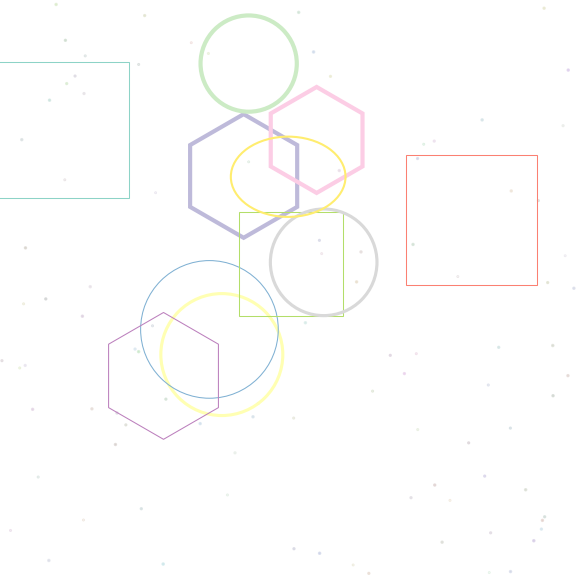[{"shape": "square", "thickness": 0.5, "radius": 0.59, "center": [0.106, 0.774]}, {"shape": "circle", "thickness": 1.5, "radius": 0.53, "center": [0.384, 0.385]}, {"shape": "hexagon", "thickness": 2, "radius": 0.54, "center": [0.422, 0.694]}, {"shape": "square", "thickness": 0.5, "radius": 0.57, "center": [0.816, 0.618]}, {"shape": "circle", "thickness": 0.5, "radius": 0.6, "center": [0.363, 0.429]}, {"shape": "square", "thickness": 0.5, "radius": 0.45, "center": [0.504, 0.542]}, {"shape": "hexagon", "thickness": 2, "radius": 0.46, "center": [0.548, 0.757]}, {"shape": "circle", "thickness": 1.5, "radius": 0.46, "center": [0.56, 0.545]}, {"shape": "hexagon", "thickness": 0.5, "radius": 0.55, "center": [0.283, 0.348]}, {"shape": "circle", "thickness": 2, "radius": 0.42, "center": [0.431, 0.889]}, {"shape": "oval", "thickness": 1, "radius": 0.5, "center": [0.499, 0.693]}]